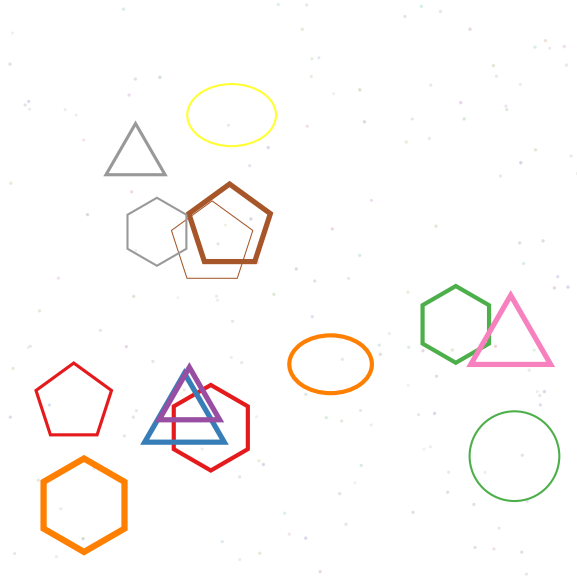[{"shape": "pentagon", "thickness": 1.5, "radius": 0.34, "center": [0.128, 0.302]}, {"shape": "hexagon", "thickness": 2, "radius": 0.37, "center": [0.365, 0.258]}, {"shape": "triangle", "thickness": 2.5, "radius": 0.4, "center": [0.319, 0.273]}, {"shape": "circle", "thickness": 1, "radius": 0.39, "center": [0.891, 0.209]}, {"shape": "hexagon", "thickness": 2, "radius": 0.33, "center": [0.789, 0.437]}, {"shape": "triangle", "thickness": 2.5, "radius": 0.3, "center": [0.328, 0.303]}, {"shape": "oval", "thickness": 2, "radius": 0.36, "center": [0.572, 0.368]}, {"shape": "hexagon", "thickness": 3, "radius": 0.4, "center": [0.146, 0.124]}, {"shape": "oval", "thickness": 1, "radius": 0.38, "center": [0.401, 0.8]}, {"shape": "pentagon", "thickness": 2.5, "radius": 0.37, "center": [0.398, 0.606]}, {"shape": "pentagon", "thickness": 0.5, "radius": 0.37, "center": [0.367, 0.577]}, {"shape": "triangle", "thickness": 2.5, "radius": 0.4, "center": [0.884, 0.408]}, {"shape": "hexagon", "thickness": 1, "radius": 0.29, "center": [0.272, 0.598]}, {"shape": "triangle", "thickness": 1.5, "radius": 0.3, "center": [0.235, 0.726]}]